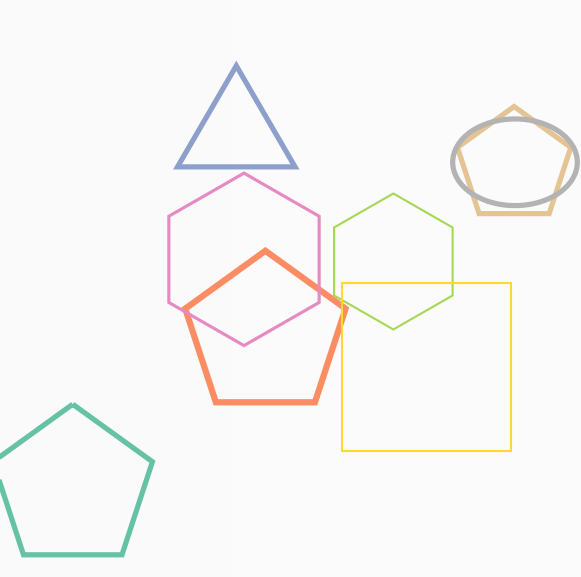[{"shape": "pentagon", "thickness": 2.5, "radius": 0.72, "center": [0.125, 0.155]}, {"shape": "pentagon", "thickness": 3, "radius": 0.73, "center": [0.457, 0.42]}, {"shape": "triangle", "thickness": 2.5, "radius": 0.58, "center": [0.407, 0.769]}, {"shape": "hexagon", "thickness": 1.5, "radius": 0.75, "center": [0.42, 0.55]}, {"shape": "hexagon", "thickness": 1, "radius": 0.59, "center": [0.677, 0.546]}, {"shape": "square", "thickness": 1, "radius": 0.73, "center": [0.734, 0.364]}, {"shape": "pentagon", "thickness": 2.5, "radius": 0.51, "center": [0.885, 0.712]}, {"shape": "oval", "thickness": 2.5, "radius": 0.54, "center": [0.886, 0.718]}]